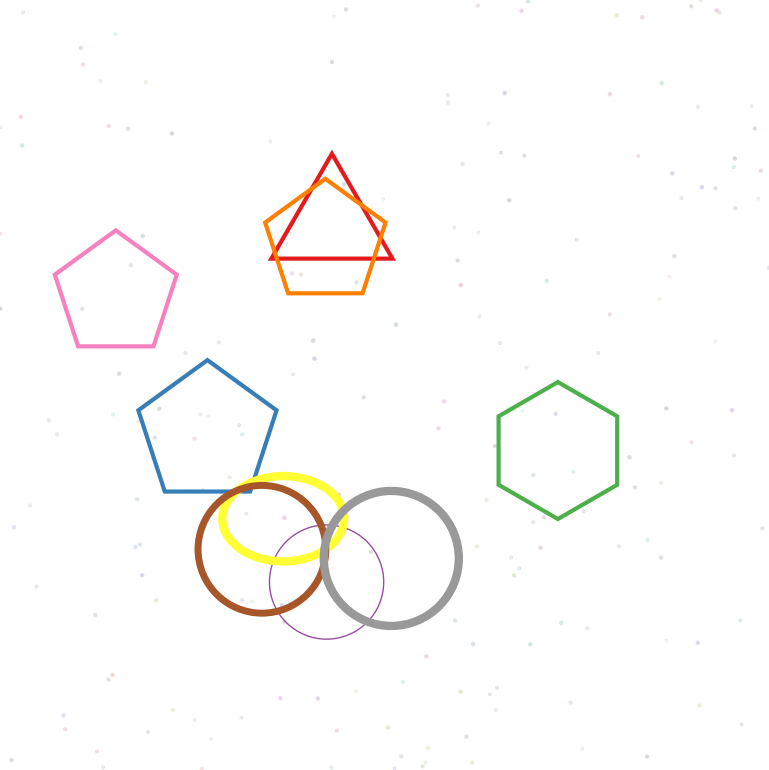[{"shape": "triangle", "thickness": 1.5, "radius": 0.45, "center": [0.431, 0.71]}, {"shape": "pentagon", "thickness": 1.5, "radius": 0.47, "center": [0.269, 0.438]}, {"shape": "hexagon", "thickness": 1.5, "radius": 0.44, "center": [0.725, 0.415]}, {"shape": "circle", "thickness": 0.5, "radius": 0.37, "center": [0.424, 0.244]}, {"shape": "pentagon", "thickness": 1.5, "radius": 0.41, "center": [0.423, 0.686]}, {"shape": "oval", "thickness": 3, "radius": 0.4, "center": [0.368, 0.326]}, {"shape": "circle", "thickness": 2.5, "radius": 0.41, "center": [0.34, 0.287]}, {"shape": "pentagon", "thickness": 1.5, "radius": 0.42, "center": [0.15, 0.618]}, {"shape": "circle", "thickness": 3, "radius": 0.44, "center": [0.508, 0.275]}]